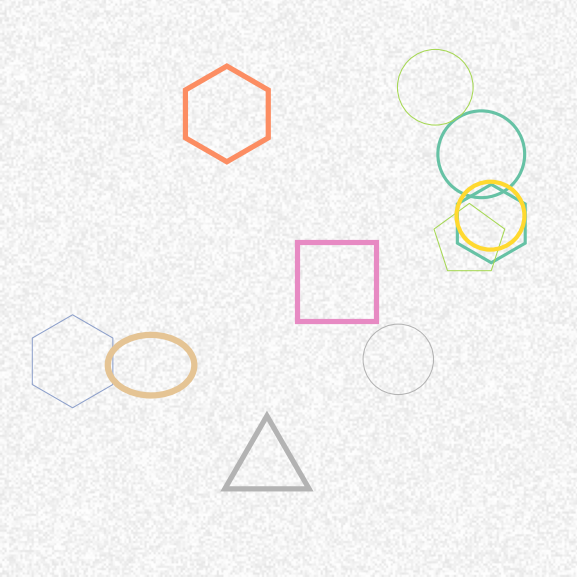[{"shape": "circle", "thickness": 1.5, "radius": 0.38, "center": [0.833, 0.732]}, {"shape": "hexagon", "thickness": 1.5, "radius": 0.34, "center": [0.851, 0.612]}, {"shape": "hexagon", "thickness": 2.5, "radius": 0.41, "center": [0.393, 0.802]}, {"shape": "hexagon", "thickness": 0.5, "radius": 0.4, "center": [0.126, 0.374]}, {"shape": "square", "thickness": 2.5, "radius": 0.34, "center": [0.582, 0.512]}, {"shape": "pentagon", "thickness": 0.5, "radius": 0.32, "center": [0.813, 0.583]}, {"shape": "circle", "thickness": 0.5, "radius": 0.33, "center": [0.754, 0.848]}, {"shape": "circle", "thickness": 2, "radius": 0.29, "center": [0.849, 0.626]}, {"shape": "oval", "thickness": 3, "radius": 0.37, "center": [0.262, 0.367]}, {"shape": "triangle", "thickness": 2.5, "radius": 0.42, "center": [0.462, 0.195]}, {"shape": "circle", "thickness": 0.5, "radius": 0.3, "center": [0.69, 0.377]}]